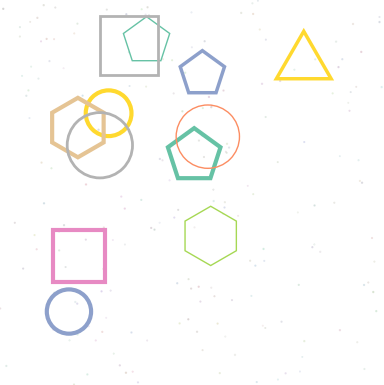[{"shape": "pentagon", "thickness": 3, "radius": 0.36, "center": [0.504, 0.595]}, {"shape": "pentagon", "thickness": 1, "radius": 0.32, "center": [0.381, 0.893]}, {"shape": "circle", "thickness": 1, "radius": 0.41, "center": [0.54, 0.645]}, {"shape": "circle", "thickness": 3, "radius": 0.29, "center": [0.179, 0.191]}, {"shape": "pentagon", "thickness": 2.5, "radius": 0.3, "center": [0.526, 0.808]}, {"shape": "square", "thickness": 3, "radius": 0.34, "center": [0.205, 0.336]}, {"shape": "hexagon", "thickness": 1, "radius": 0.38, "center": [0.547, 0.387]}, {"shape": "triangle", "thickness": 2.5, "radius": 0.41, "center": [0.789, 0.837]}, {"shape": "circle", "thickness": 3, "radius": 0.3, "center": [0.282, 0.706]}, {"shape": "hexagon", "thickness": 3, "radius": 0.39, "center": [0.202, 0.669]}, {"shape": "square", "thickness": 2, "radius": 0.38, "center": [0.335, 0.881]}, {"shape": "circle", "thickness": 2, "radius": 0.42, "center": [0.259, 0.623]}]